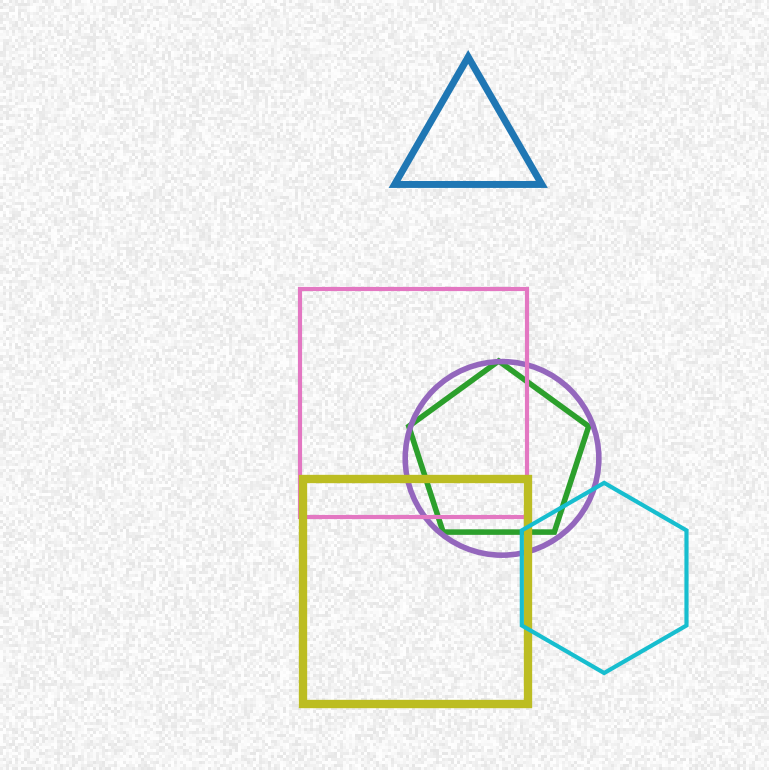[{"shape": "triangle", "thickness": 2.5, "radius": 0.55, "center": [0.608, 0.816]}, {"shape": "pentagon", "thickness": 2, "radius": 0.61, "center": [0.648, 0.408]}, {"shape": "circle", "thickness": 2, "radius": 0.63, "center": [0.652, 0.405]}, {"shape": "square", "thickness": 1.5, "radius": 0.74, "center": [0.537, 0.477]}, {"shape": "square", "thickness": 3, "radius": 0.73, "center": [0.54, 0.232]}, {"shape": "hexagon", "thickness": 1.5, "radius": 0.62, "center": [0.785, 0.249]}]